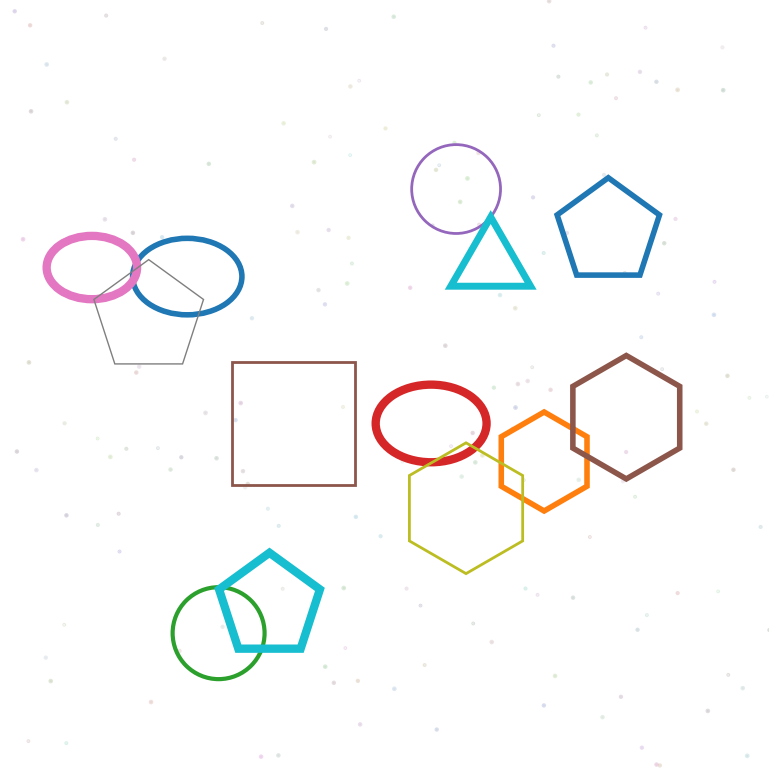[{"shape": "pentagon", "thickness": 2, "radius": 0.35, "center": [0.79, 0.699]}, {"shape": "oval", "thickness": 2, "radius": 0.35, "center": [0.243, 0.641]}, {"shape": "hexagon", "thickness": 2, "radius": 0.32, "center": [0.707, 0.401]}, {"shape": "circle", "thickness": 1.5, "radius": 0.3, "center": [0.284, 0.178]}, {"shape": "oval", "thickness": 3, "radius": 0.36, "center": [0.56, 0.45]}, {"shape": "circle", "thickness": 1, "radius": 0.29, "center": [0.592, 0.754]}, {"shape": "hexagon", "thickness": 2, "radius": 0.4, "center": [0.813, 0.458]}, {"shape": "square", "thickness": 1, "radius": 0.4, "center": [0.381, 0.45]}, {"shape": "oval", "thickness": 3, "radius": 0.29, "center": [0.119, 0.653]}, {"shape": "pentagon", "thickness": 0.5, "radius": 0.37, "center": [0.193, 0.588]}, {"shape": "hexagon", "thickness": 1, "radius": 0.42, "center": [0.605, 0.34]}, {"shape": "pentagon", "thickness": 3, "radius": 0.34, "center": [0.35, 0.213]}, {"shape": "triangle", "thickness": 2.5, "radius": 0.3, "center": [0.637, 0.658]}]